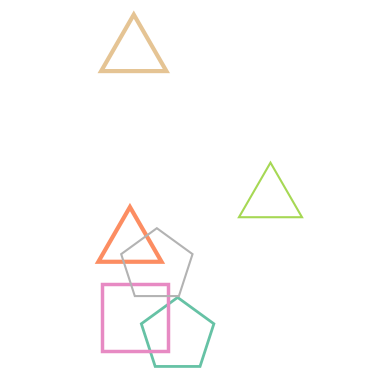[{"shape": "pentagon", "thickness": 2, "radius": 0.5, "center": [0.461, 0.128]}, {"shape": "triangle", "thickness": 3, "radius": 0.47, "center": [0.338, 0.367]}, {"shape": "square", "thickness": 2.5, "radius": 0.43, "center": [0.351, 0.175]}, {"shape": "triangle", "thickness": 1.5, "radius": 0.47, "center": [0.703, 0.483]}, {"shape": "triangle", "thickness": 3, "radius": 0.49, "center": [0.347, 0.864]}, {"shape": "pentagon", "thickness": 1.5, "radius": 0.49, "center": [0.407, 0.31]}]